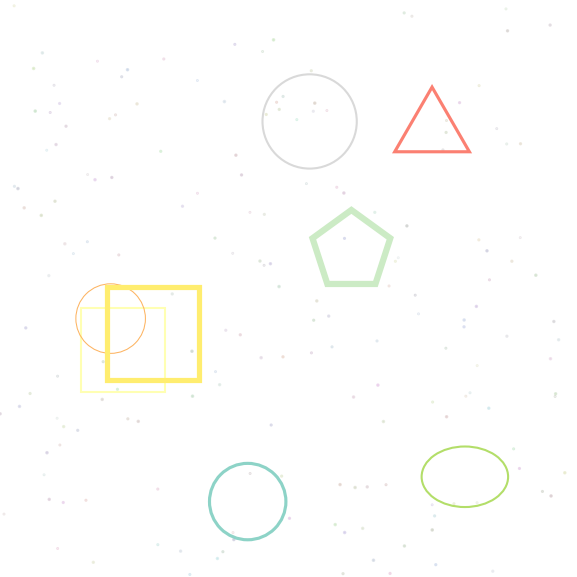[{"shape": "circle", "thickness": 1.5, "radius": 0.33, "center": [0.429, 0.131]}, {"shape": "square", "thickness": 1, "radius": 0.36, "center": [0.213, 0.393]}, {"shape": "triangle", "thickness": 1.5, "radius": 0.37, "center": [0.748, 0.774]}, {"shape": "circle", "thickness": 0.5, "radius": 0.3, "center": [0.192, 0.447]}, {"shape": "oval", "thickness": 1, "radius": 0.37, "center": [0.805, 0.174]}, {"shape": "circle", "thickness": 1, "radius": 0.41, "center": [0.536, 0.789]}, {"shape": "pentagon", "thickness": 3, "radius": 0.35, "center": [0.608, 0.565]}, {"shape": "square", "thickness": 2.5, "radius": 0.4, "center": [0.265, 0.422]}]